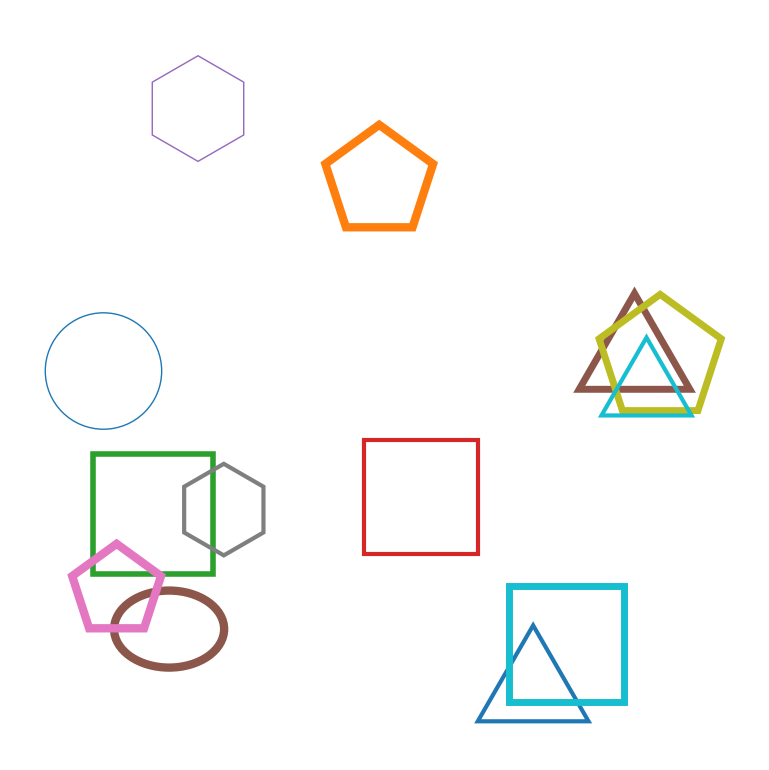[{"shape": "triangle", "thickness": 1.5, "radius": 0.42, "center": [0.692, 0.105]}, {"shape": "circle", "thickness": 0.5, "radius": 0.38, "center": [0.134, 0.518]}, {"shape": "pentagon", "thickness": 3, "radius": 0.37, "center": [0.492, 0.764]}, {"shape": "square", "thickness": 2, "radius": 0.39, "center": [0.199, 0.333]}, {"shape": "square", "thickness": 1.5, "radius": 0.37, "center": [0.547, 0.354]}, {"shape": "hexagon", "thickness": 0.5, "radius": 0.34, "center": [0.257, 0.859]}, {"shape": "oval", "thickness": 3, "radius": 0.36, "center": [0.22, 0.183]}, {"shape": "triangle", "thickness": 2.5, "radius": 0.41, "center": [0.824, 0.536]}, {"shape": "pentagon", "thickness": 3, "radius": 0.3, "center": [0.151, 0.233]}, {"shape": "hexagon", "thickness": 1.5, "radius": 0.3, "center": [0.291, 0.338]}, {"shape": "pentagon", "thickness": 2.5, "radius": 0.42, "center": [0.857, 0.534]}, {"shape": "square", "thickness": 2.5, "radius": 0.37, "center": [0.736, 0.164]}, {"shape": "triangle", "thickness": 1.5, "radius": 0.34, "center": [0.84, 0.494]}]